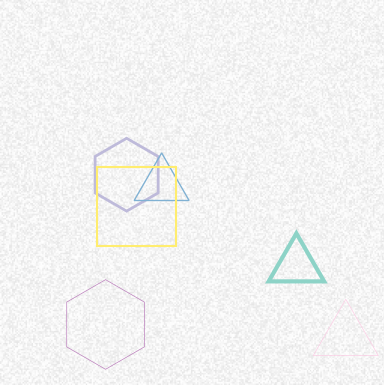[{"shape": "triangle", "thickness": 3, "radius": 0.42, "center": [0.77, 0.311]}, {"shape": "hexagon", "thickness": 2, "radius": 0.47, "center": [0.329, 0.546]}, {"shape": "triangle", "thickness": 1, "radius": 0.41, "center": [0.42, 0.52]}, {"shape": "triangle", "thickness": 0.5, "radius": 0.49, "center": [0.898, 0.125]}, {"shape": "hexagon", "thickness": 0.5, "radius": 0.58, "center": [0.274, 0.157]}, {"shape": "square", "thickness": 1.5, "radius": 0.51, "center": [0.355, 0.463]}]